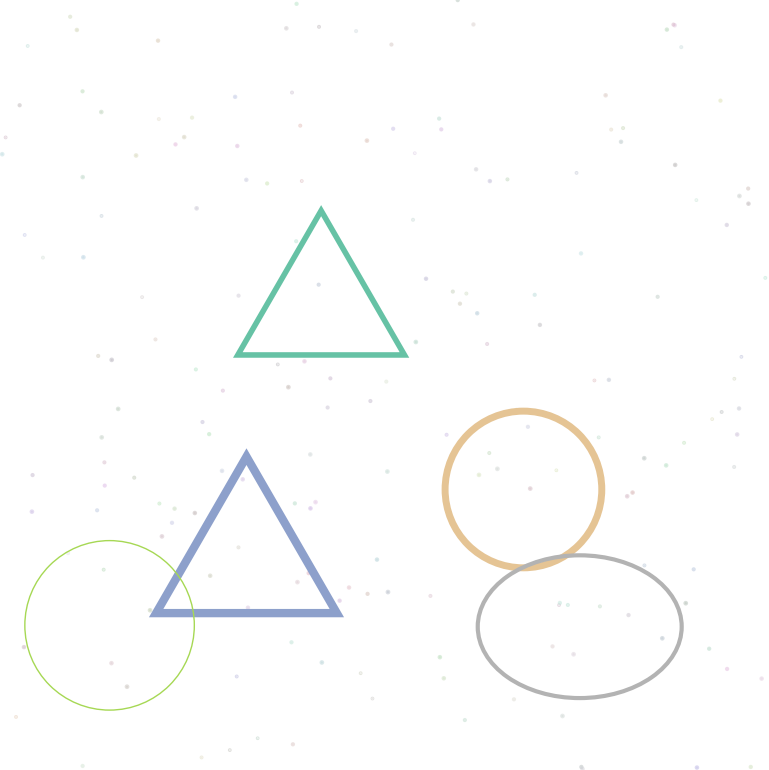[{"shape": "triangle", "thickness": 2, "radius": 0.62, "center": [0.417, 0.601]}, {"shape": "triangle", "thickness": 3, "radius": 0.68, "center": [0.32, 0.271]}, {"shape": "circle", "thickness": 0.5, "radius": 0.55, "center": [0.142, 0.188]}, {"shape": "circle", "thickness": 2.5, "radius": 0.51, "center": [0.68, 0.364]}, {"shape": "oval", "thickness": 1.5, "radius": 0.66, "center": [0.753, 0.186]}]